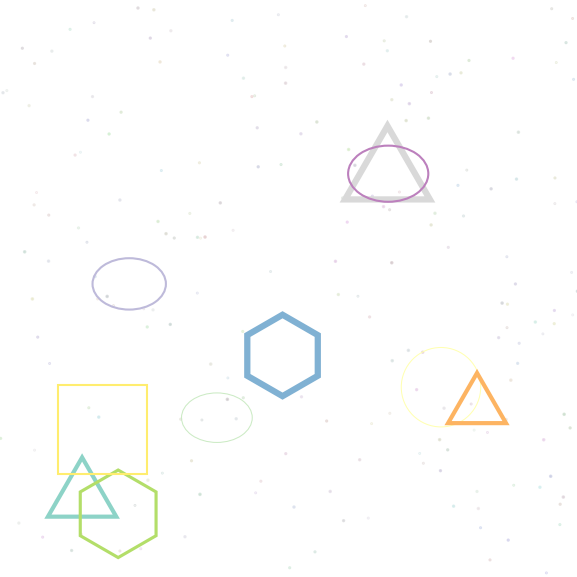[{"shape": "triangle", "thickness": 2, "radius": 0.34, "center": [0.142, 0.139]}, {"shape": "circle", "thickness": 0.5, "radius": 0.34, "center": [0.764, 0.329]}, {"shape": "oval", "thickness": 1, "radius": 0.32, "center": [0.224, 0.508]}, {"shape": "hexagon", "thickness": 3, "radius": 0.35, "center": [0.489, 0.384]}, {"shape": "triangle", "thickness": 2, "radius": 0.29, "center": [0.826, 0.295]}, {"shape": "hexagon", "thickness": 1.5, "radius": 0.38, "center": [0.205, 0.109]}, {"shape": "triangle", "thickness": 3, "radius": 0.42, "center": [0.671, 0.696]}, {"shape": "oval", "thickness": 1, "radius": 0.35, "center": [0.672, 0.698]}, {"shape": "oval", "thickness": 0.5, "radius": 0.31, "center": [0.376, 0.276]}, {"shape": "square", "thickness": 1, "radius": 0.39, "center": [0.177, 0.255]}]